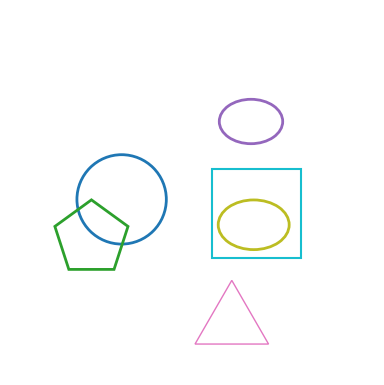[{"shape": "circle", "thickness": 2, "radius": 0.58, "center": [0.316, 0.482]}, {"shape": "pentagon", "thickness": 2, "radius": 0.5, "center": [0.237, 0.381]}, {"shape": "oval", "thickness": 2, "radius": 0.41, "center": [0.652, 0.684]}, {"shape": "triangle", "thickness": 1, "radius": 0.55, "center": [0.602, 0.162]}, {"shape": "oval", "thickness": 2, "radius": 0.46, "center": [0.659, 0.416]}, {"shape": "square", "thickness": 1.5, "radius": 0.58, "center": [0.665, 0.444]}]